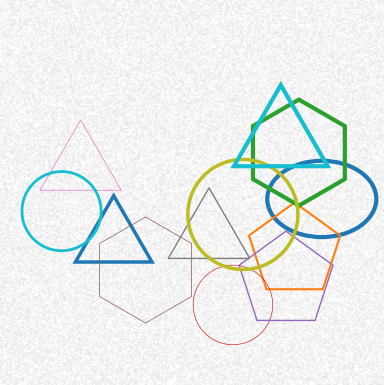[{"shape": "oval", "thickness": 3, "radius": 0.71, "center": [0.836, 0.483]}, {"shape": "triangle", "thickness": 2.5, "radius": 0.57, "center": [0.295, 0.377]}, {"shape": "pentagon", "thickness": 1.5, "radius": 0.62, "center": [0.765, 0.35]}, {"shape": "hexagon", "thickness": 3, "radius": 0.69, "center": [0.776, 0.604]}, {"shape": "circle", "thickness": 0.5, "radius": 0.52, "center": [0.605, 0.208]}, {"shape": "pentagon", "thickness": 1, "radius": 0.64, "center": [0.743, 0.271]}, {"shape": "hexagon", "thickness": 0.5, "radius": 0.69, "center": [0.378, 0.299]}, {"shape": "triangle", "thickness": 0.5, "radius": 0.61, "center": [0.209, 0.567]}, {"shape": "triangle", "thickness": 1, "radius": 0.61, "center": [0.543, 0.39]}, {"shape": "circle", "thickness": 2.5, "radius": 0.71, "center": [0.631, 0.443]}, {"shape": "triangle", "thickness": 3, "radius": 0.7, "center": [0.729, 0.639]}, {"shape": "circle", "thickness": 2, "radius": 0.51, "center": [0.16, 0.452]}]